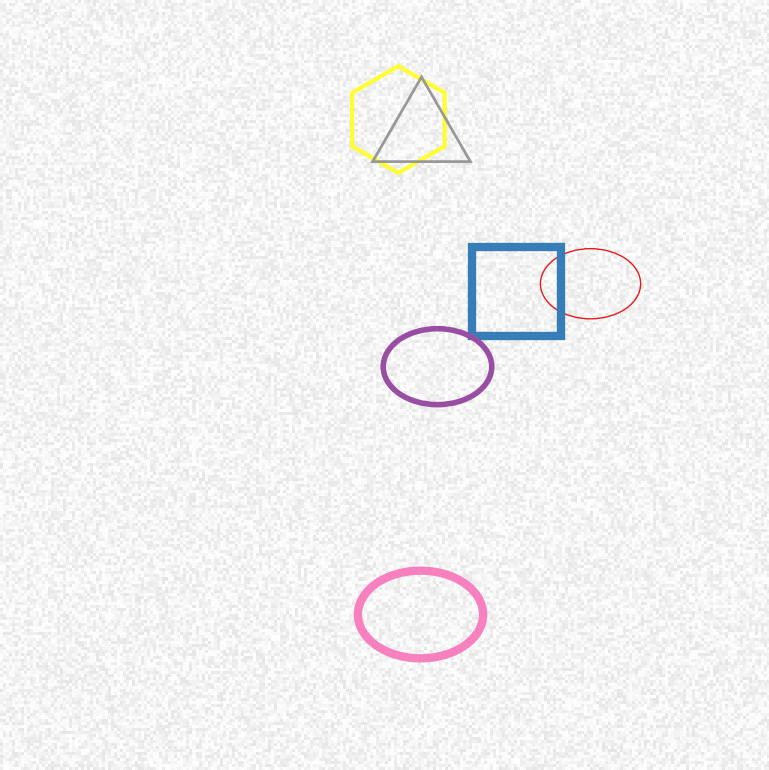[{"shape": "oval", "thickness": 0.5, "radius": 0.33, "center": [0.767, 0.632]}, {"shape": "square", "thickness": 3, "radius": 0.29, "center": [0.67, 0.621]}, {"shape": "oval", "thickness": 2, "radius": 0.35, "center": [0.568, 0.524]}, {"shape": "hexagon", "thickness": 1.5, "radius": 0.35, "center": [0.517, 0.845]}, {"shape": "oval", "thickness": 3, "radius": 0.41, "center": [0.546, 0.202]}, {"shape": "triangle", "thickness": 1, "radius": 0.37, "center": [0.547, 0.827]}]